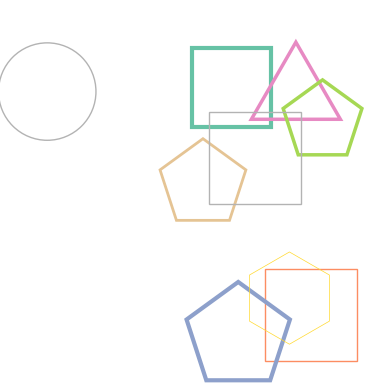[{"shape": "square", "thickness": 3, "radius": 0.51, "center": [0.601, 0.773]}, {"shape": "square", "thickness": 1, "radius": 0.6, "center": [0.808, 0.183]}, {"shape": "pentagon", "thickness": 3, "radius": 0.71, "center": [0.619, 0.126]}, {"shape": "triangle", "thickness": 2.5, "radius": 0.67, "center": [0.769, 0.757]}, {"shape": "pentagon", "thickness": 2.5, "radius": 0.54, "center": [0.838, 0.685]}, {"shape": "hexagon", "thickness": 0.5, "radius": 0.6, "center": [0.752, 0.226]}, {"shape": "pentagon", "thickness": 2, "radius": 0.59, "center": [0.527, 0.523]}, {"shape": "square", "thickness": 1, "radius": 0.6, "center": [0.663, 0.589]}, {"shape": "circle", "thickness": 1, "radius": 0.63, "center": [0.123, 0.762]}]